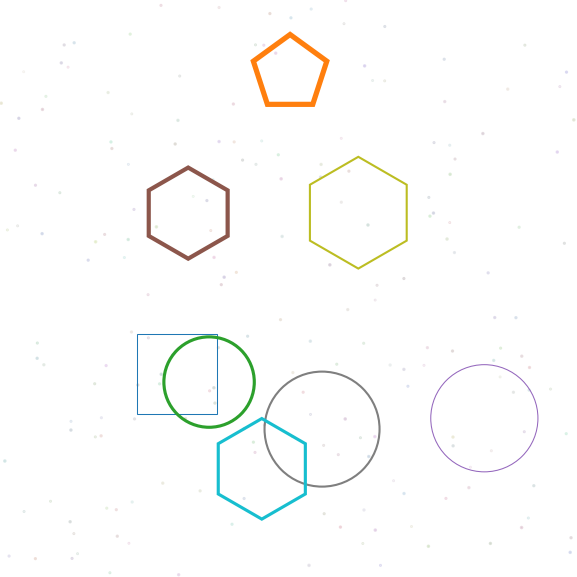[{"shape": "square", "thickness": 0.5, "radius": 0.35, "center": [0.307, 0.352]}, {"shape": "pentagon", "thickness": 2.5, "radius": 0.33, "center": [0.502, 0.873]}, {"shape": "circle", "thickness": 1.5, "radius": 0.39, "center": [0.362, 0.338]}, {"shape": "circle", "thickness": 0.5, "radius": 0.46, "center": [0.839, 0.275]}, {"shape": "hexagon", "thickness": 2, "radius": 0.39, "center": [0.326, 0.63]}, {"shape": "circle", "thickness": 1, "radius": 0.5, "center": [0.558, 0.256]}, {"shape": "hexagon", "thickness": 1, "radius": 0.48, "center": [0.62, 0.631]}, {"shape": "hexagon", "thickness": 1.5, "radius": 0.44, "center": [0.453, 0.187]}]